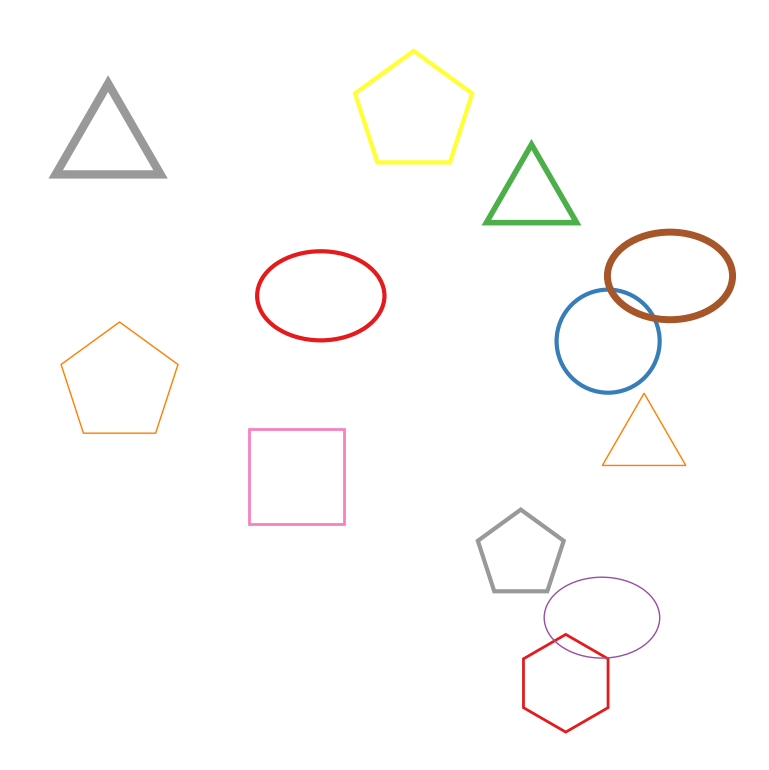[{"shape": "oval", "thickness": 1.5, "radius": 0.41, "center": [0.417, 0.616]}, {"shape": "hexagon", "thickness": 1, "radius": 0.32, "center": [0.735, 0.113]}, {"shape": "circle", "thickness": 1.5, "radius": 0.33, "center": [0.79, 0.557]}, {"shape": "triangle", "thickness": 2, "radius": 0.34, "center": [0.69, 0.745]}, {"shape": "oval", "thickness": 0.5, "radius": 0.38, "center": [0.782, 0.198]}, {"shape": "triangle", "thickness": 0.5, "radius": 0.31, "center": [0.836, 0.427]}, {"shape": "pentagon", "thickness": 0.5, "radius": 0.4, "center": [0.155, 0.502]}, {"shape": "pentagon", "thickness": 1.5, "radius": 0.4, "center": [0.537, 0.854]}, {"shape": "oval", "thickness": 2.5, "radius": 0.41, "center": [0.87, 0.642]}, {"shape": "square", "thickness": 1, "radius": 0.31, "center": [0.385, 0.381]}, {"shape": "pentagon", "thickness": 1.5, "radius": 0.29, "center": [0.676, 0.28]}, {"shape": "triangle", "thickness": 3, "radius": 0.39, "center": [0.14, 0.813]}]